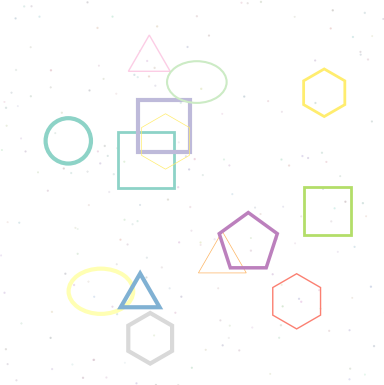[{"shape": "circle", "thickness": 3, "radius": 0.29, "center": [0.177, 0.634]}, {"shape": "square", "thickness": 2, "radius": 0.37, "center": [0.38, 0.584]}, {"shape": "oval", "thickness": 3, "radius": 0.42, "center": [0.262, 0.243]}, {"shape": "square", "thickness": 3, "radius": 0.34, "center": [0.427, 0.673]}, {"shape": "hexagon", "thickness": 1, "radius": 0.36, "center": [0.771, 0.217]}, {"shape": "triangle", "thickness": 3, "radius": 0.29, "center": [0.364, 0.231]}, {"shape": "triangle", "thickness": 0.5, "radius": 0.36, "center": [0.577, 0.327]}, {"shape": "square", "thickness": 2, "radius": 0.31, "center": [0.851, 0.452]}, {"shape": "triangle", "thickness": 1, "radius": 0.31, "center": [0.388, 0.846]}, {"shape": "hexagon", "thickness": 3, "radius": 0.33, "center": [0.39, 0.121]}, {"shape": "pentagon", "thickness": 2.5, "radius": 0.4, "center": [0.645, 0.369]}, {"shape": "oval", "thickness": 1.5, "radius": 0.39, "center": [0.511, 0.787]}, {"shape": "hexagon", "thickness": 0.5, "radius": 0.36, "center": [0.43, 0.633]}, {"shape": "hexagon", "thickness": 2, "radius": 0.31, "center": [0.842, 0.759]}]